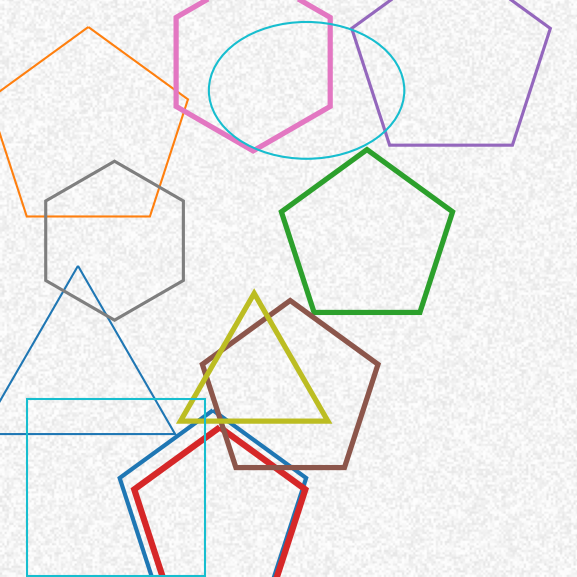[{"shape": "triangle", "thickness": 1, "radius": 0.97, "center": [0.135, 0.345]}, {"shape": "pentagon", "thickness": 2, "radius": 0.85, "center": [0.369, 0.119]}, {"shape": "pentagon", "thickness": 1, "radius": 0.91, "center": [0.153, 0.771]}, {"shape": "pentagon", "thickness": 2.5, "radius": 0.78, "center": [0.635, 0.584]}, {"shape": "pentagon", "thickness": 3, "radius": 0.78, "center": [0.381, 0.103]}, {"shape": "pentagon", "thickness": 1.5, "radius": 0.9, "center": [0.781, 0.894]}, {"shape": "pentagon", "thickness": 2.5, "radius": 0.8, "center": [0.502, 0.319]}, {"shape": "hexagon", "thickness": 2.5, "radius": 0.77, "center": [0.438, 0.892]}, {"shape": "hexagon", "thickness": 1.5, "radius": 0.69, "center": [0.198, 0.582]}, {"shape": "triangle", "thickness": 2.5, "radius": 0.74, "center": [0.44, 0.344]}, {"shape": "square", "thickness": 1, "radius": 0.77, "center": [0.201, 0.155]}, {"shape": "oval", "thickness": 1, "radius": 0.85, "center": [0.531, 0.843]}]